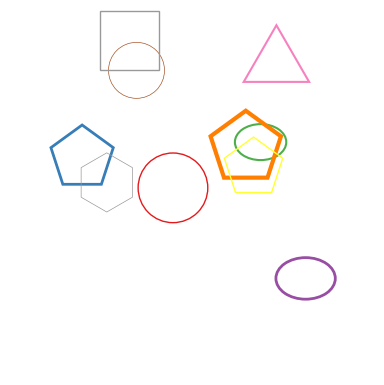[{"shape": "circle", "thickness": 1, "radius": 0.45, "center": [0.449, 0.512]}, {"shape": "pentagon", "thickness": 2, "radius": 0.43, "center": [0.213, 0.59]}, {"shape": "oval", "thickness": 1.5, "radius": 0.33, "center": [0.677, 0.631]}, {"shape": "oval", "thickness": 2, "radius": 0.39, "center": [0.794, 0.277]}, {"shape": "pentagon", "thickness": 3, "radius": 0.48, "center": [0.638, 0.616]}, {"shape": "pentagon", "thickness": 1, "radius": 0.4, "center": [0.659, 0.564]}, {"shape": "circle", "thickness": 0.5, "radius": 0.36, "center": [0.355, 0.817]}, {"shape": "triangle", "thickness": 1.5, "radius": 0.49, "center": [0.718, 0.836]}, {"shape": "hexagon", "thickness": 0.5, "radius": 0.38, "center": [0.277, 0.526]}, {"shape": "square", "thickness": 1, "radius": 0.38, "center": [0.337, 0.894]}]